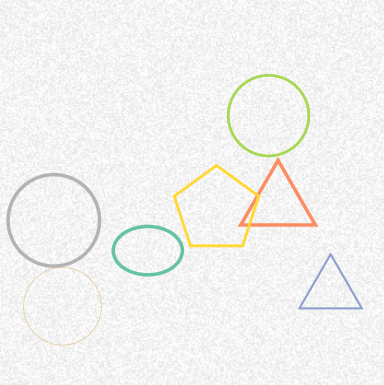[{"shape": "oval", "thickness": 2.5, "radius": 0.45, "center": [0.384, 0.349]}, {"shape": "triangle", "thickness": 2.5, "radius": 0.56, "center": [0.722, 0.472]}, {"shape": "triangle", "thickness": 1.5, "radius": 0.47, "center": [0.859, 0.246]}, {"shape": "circle", "thickness": 2, "radius": 0.52, "center": [0.697, 0.7]}, {"shape": "pentagon", "thickness": 2, "radius": 0.58, "center": [0.562, 0.455]}, {"shape": "circle", "thickness": 0.5, "radius": 0.5, "center": [0.162, 0.204]}, {"shape": "circle", "thickness": 2.5, "radius": 0.59, "center": [0.14, 0.428]}]